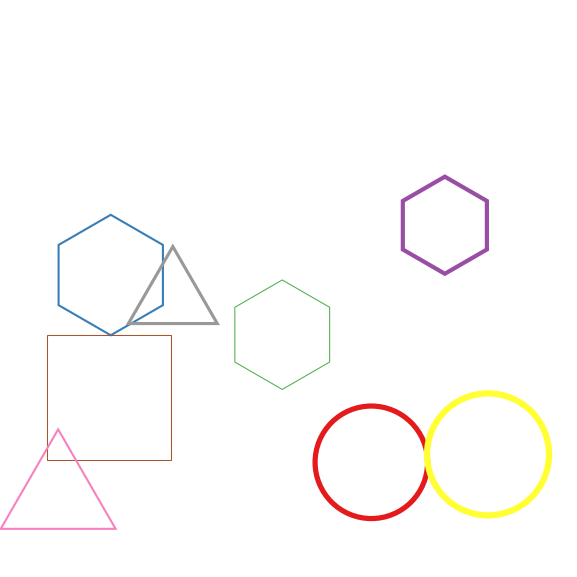[{"shape": "circle", "thickness": 2.5, "radius": 0.49, "center": [0.643, 0.199]}, {"shape": "hexagon", "thickness": 1, "radius": 0.52, "center": [0.192, 0.523]}, {"shape": "hexagon", "thickness": 0.5, "radius": 0.47, "center": [0.489, 0.42]}, {"shape": "hexagon", "thickness": 2, "radius": 0.42, "center": [0.77, 0.609]}, {"shape": "circle", "thickness": 3, "radius": 0.53, "center": [0.845, 0.212]}, {"shape": "square", "thickness": 0.5, "radius": 0.54, "center": [0.189, 0.311]}, {"shape": "triangle", "thickness": 1, "radius": 0.57, "center": [0.101, 0.141]}, {"shape": "triangle", "thickness": 1.5, "radius": 0.44, "center": [0.299, 0.483]}]